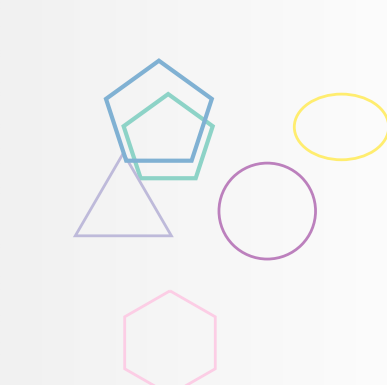[{"shape": "pentagon", "thickness": 3, "radius": 0.6, "center": [0.434, 0.635]}, {"shape": "triangle", "thickness": 2, "radius": 0.72, "center": [0.318, 0.459]}, {"shape": "pentagon", "thickness": 3, "radius": 0.72, "center": [0.41, 0.699]}, {"shape": "hexagon", "thickness": 2, "radius": 0.67, "center": [0.439, 0.11]}, {"shape": "circle", "thickness": 2, "radius": 0.62, "center": [0.69, 0.452]}, {"shape": "oval", "thickness": 2, "radius": 0.61, "center": [0.881, 0.67]}]